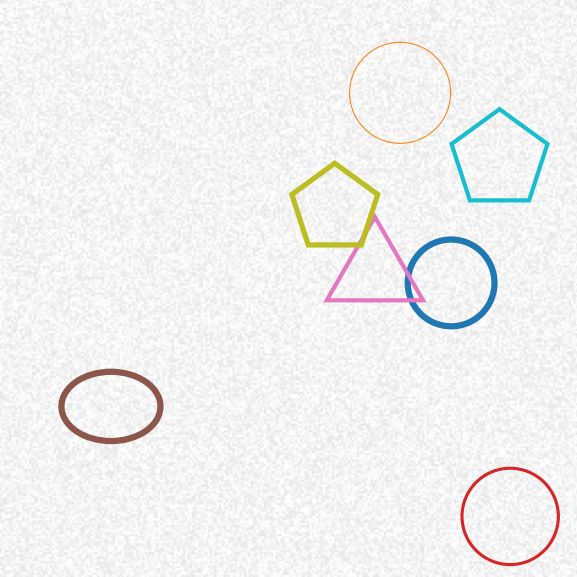[{"shape": "circle", "thickness": 3, "radius": 0.38, "center": [0.781, 0.509]}, {"shape": "circle", "thickness": 0.5, "radius": 0.44, "center": [0.693, 0.838]}, {"shape": "circle", "thickness": 1.5, "radius": 0.42, "center": [0.883, 0.105]}, {"shape": "oval", "thickness": 3, "radius": 0.43, "center": [0.192, 0.295]}, {"shape": "triangle", "thickness": 2, "radius": 0.48, "center": [0.649, 0.527]}, {"shape": "pentagon", "thickness": 2.5, "radius": 0.39, "center": [0.58, 0.638]}, {"shape": "pentagon", "thickness": 2, "radius": 0.44, "center": [0.865, 0.723]}]